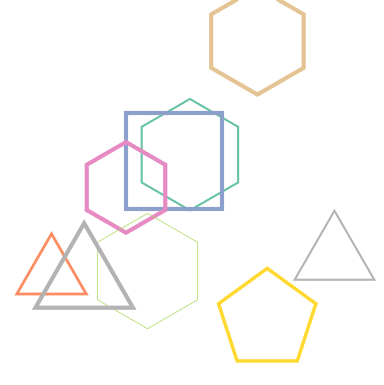[{"shape": "hexagon", "thickness": 1.5, "radius": 0.72, "center": [0.493, 0.598]}, {"shape": "triangle", "thickness": 2, "radius": 0.52, "center": [0.134, 0.288]}, {"shape": "square", "thickness": 3, "radius": 0.62, "center": [0.452, 0.583]}, {"shape": "hexagon", "thickness": 3, "radius": 0.59, "center": [0.327, 0.513]}, {"shape": "hexagon", "thickness": 0.5, "radius": 0.75, "center": [0.383, 0.296]}, {"shape": "pentagon", "thickness": 2.5, "radius": 0.66, "center": [0.694, 0.17]}, {"shape": "hexagon", "thickness": 3, "radius": 0.69, "center": [0.669, 0.893]}, {"shape": "triangle", "thickness": 3, "radius": 0.73, "center": [0.219, 0.274]}, {"shape": "triangle", "thickness": 1.5, "radius": 0.6, "center": [0.869, 0.333]}]